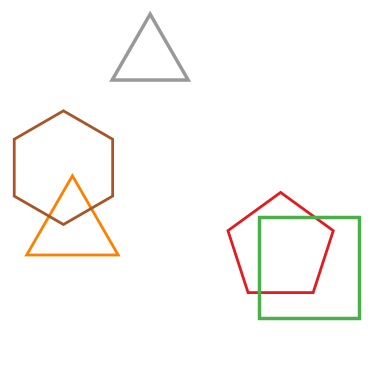[{"shape": "pentagon", "thickness": 2, "radius": 0.72, "center": [0.729, 0.356]}, {"shape": "square", "thickness": 2.5, "radius": 0.65, "center": [0.803, 0.306]}, {"shape": "triangle", "thickness": 2, "radius": 0.69, "center": [0.188, 0.406]}, {"shape": "hexagon", "thickness": 2, "radius": 0.74, "center": [0.165, 0.564]}, {"shape": "triangle", "thickness": 2.5, "radius": 0.57, "center": [0.39, 0.849]}]